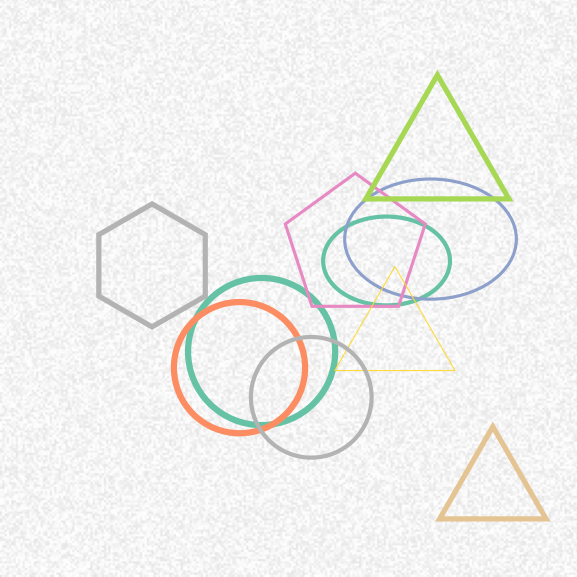[{"shape": "oval", "thickness": 2, "radius": 0.55, "center": [0.669, 0.547]}, {"shape": "circle", "thickness": 3, "radius": 0.64, "center": [0.453, 0.39]}, {"shape": "circle", "thickness": 3, "radius": 0.57, "center": [0.415, 0.363]}, {"shape": "oval", "thickness": 1.5, "radius": 0.74, "center": [0.745, 0.585]}, {"shape": "pentagon", "thickness": 1.5, "radius": 0.64, "center": [0.615, 0.572]}, {"shape": "triangle", "thickness": 2.5, "radius": 0.72, "center": [0.757, 0.726]}, {"shape": "triangle", "thickness": 0.5, "radius": 0.6, "center": [0.684, 0.418]}, {"shape": "triangle", "thickness": 2.5, "radius": 0.53, "center": [0.853, 0.154]}, {"shape": "hexagon", "thickness": 2.5, "radius": 0.53, "center": [0.263, 0.54]}, {"shape": "circle", "thickness": 2, "radius": 0.52, "center": [0.539, 0.311]}]